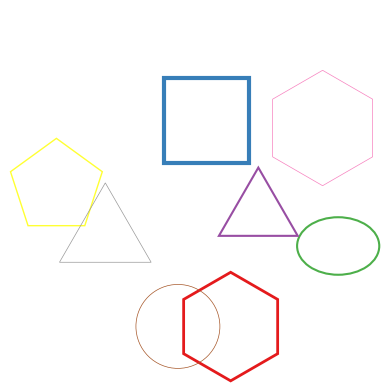[{"shape": "hexagon", "thickness": 2, "radius": 0.7, "center": [0.599, 0.152]}, {"shape": "square", "thickness": 3, "radius": 0.55, "center": [0.537, 0.687]}, {"shape": "oval", "thickness": 1.5, "radius": 0.53, "center": [0.878, 0.361]}, {"shape": "triangle", "thickness": 1.5, "radius": 0.59, "center": [0.671, 0.447]}, {"shape": "pentagon", "thickness": 1, "radius": 0.63, "center": [0.147, 0.515]}, {"shape": "circle", "thickness": 0.5, "radius": 0.55, "center": [0.462, 0.152]}, {"shape": "hexagon", "thickness": 0.5, "radius": 0.75, "center": [0.838, 0.668]}, {"shape": "triangle", "thickness": 0.5, "radius": 0.69, "center": [0.274, 0.388]}]